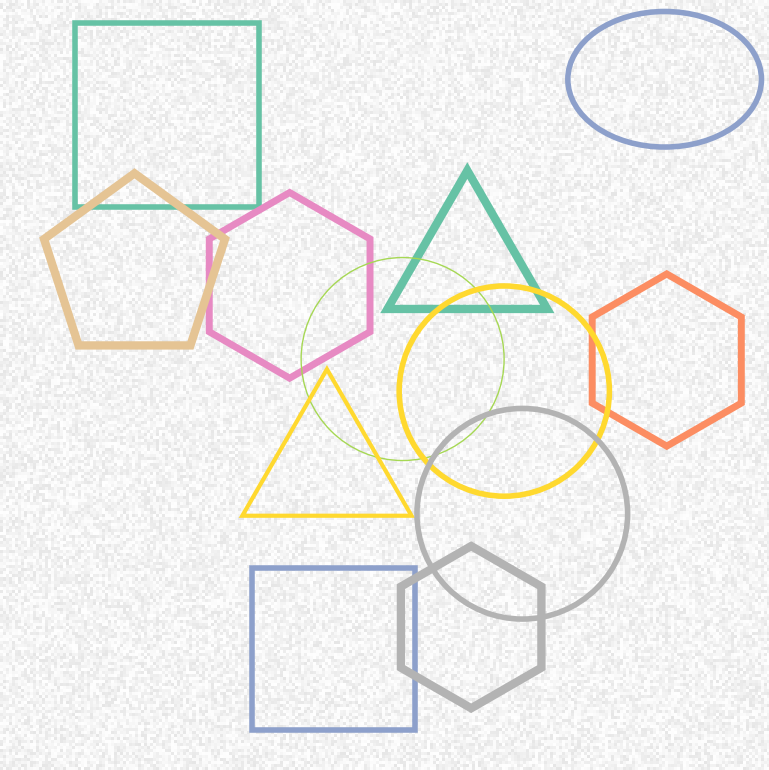[{"shape": "triangle", "thickness": 3, "radius": 0.6, "center": [0.607, 0.659]}, {"shape": "square", "thickness": 2, "radius": 0.6, "center": [0.217, 0.851]}, {"shape": "hexagon", "thickness": 2.5, "radius": 0.56, "center": [0.866, 0.532]}, {"shape": "square", "thickness": 2, "radius": 0.53, "center": [0.433, 0.157]}, {"shape": "oval", "thickness": 2, "radius": 0.63, "center": [0.863, 0.897]}, {"shape": "hexagon", "thickness": 2.5, "radius": 0.6, "center": [0.376, 0.629]}, {"shape": "circle", "thickness": 0.5, "radius": 0.66, "center": [0.523, 0.534]}, {"shape": "triangle", "thickness": 1.5, "radius": 0.63, "center": [0.425, 0.394]}, {"shape": "circle", "thickness": 2, "radius": 0.68, "center": [0.655, 0.492]}, {"shape": "pentagon", "thickness": 3, "radius": 0.62, "center": [0.175, 0.651]}, {"shape": "hexagon", "thickness": 3, "radius": 0.53, "center": [0.612, 0.186]}, {"shape": "circle", "thickness": 2, "radius": 0.68, "center": [0.678, 0.333]}]